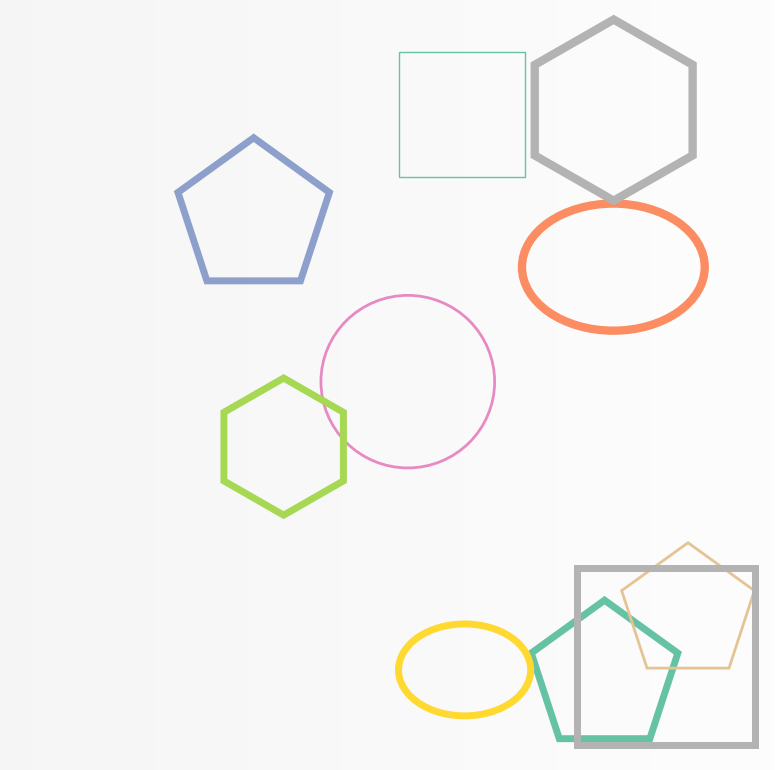[{"shape": "pentagon", "thickness": 2.5, "radius": 0.5, "center": [0.78, 0.121]}, {"shape": "square", "thickness": 0.5, "radius": 0.41, "center": [0.596, 0.851]}, {"shape": "oval", "thickness": 3, "radius": 0.59, "center": [0.791, 0.653]}, {"shape": "pentagon", "thickness": 2.5, "radius": 0.51, "center": [0.327, 0.718]}, {"shape": "circle", "thickness": 1, "radius": 0.56, "center": [0.526, 0.504]}, {"shape": "hexagon", "thickness": 2.5, "radius": 0.45, "center": [0.366, 0.42]}, {"shape": "oval", "thickness": 2.5, "radius": 0.43, "center": [0.599, 0.13]}, {"shape": "pentagon", "thickness": 1, "radius": 0.45, "center": [0.888, 0.205]}, {"shape": "hexagon", "thickness": 3, "radius": 0.59, "center": [0.792, 0.857]}, {"shape": "square", "thickness": 2.5, "radius": 0.58, "center": [0.86, 0.147]}]